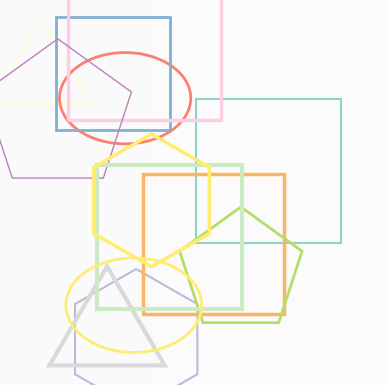[{"shape": "square", "thickness": 1.5, "radius": 0.94, "center": [0.692, 0.556]}, {"shape": "triangle", "thickness": 0.5, "radius": 0.76, "center": [0.108, 0.803]}, {"shape": "hexagon", "thickness": 1.5, "radius": 0.91, "center": [0.351, 0.119]}, {"shape": "oval", "thickness": 2, "radius": 0.85, "center": [0.323, 0.745]}, {"shape": "square", "thickness": 2, "radius": 0.73, "center": [0.292, 0.809]}, {"shape": "square", "thickness": 2.5, "radius": 0.91, "center": [0.551, 0.366]}, {"shape": "pentagon", "thickness": 2, "radius": 0.83, "center": [0.622, 0.296]}, {"shape": "square", "thickness": 2.5, "radius": 0.99, "center": [0.374, 0.886]}, {"shape": "triangle", "thickness": 3, "radius": 0.86, "center": [0.276, 0.137]}, {"shape": "pentagon", "thickness": 1, "radius": 1.0, "center": [0.149, 0.699]}, {"shape": "square", "thickness": 3, "radius": 0.94, "center": [0.436, 0.384]}, {"shape": "oval", "thickness": 2, "radius": 0.88, "center": [0.345, 0.207]}, {"shape": "hexagon", "thickness": 2.5, "radius": 0.86, "center": [0.391, 0.479]}]